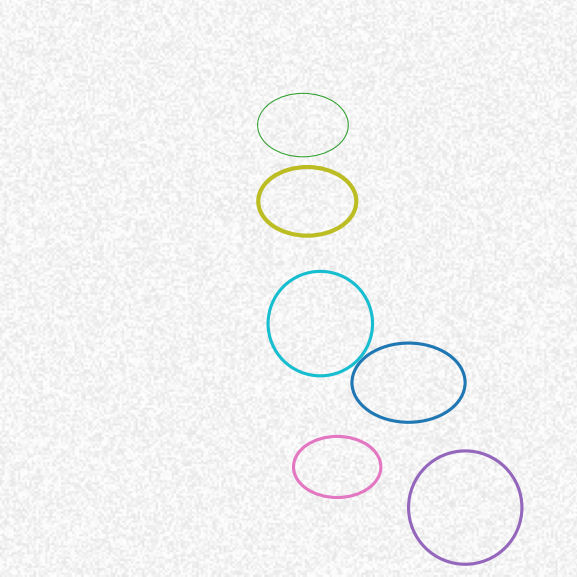[{"shape": "oval", "thickness": 1.5, "radius": 0.49, "center": [0.707, 0.336]}, {"shape": "oval", "thickness": 0.5, "radius": 0.39, "center": [0.525, 0.783]}, {"shape": "circle", "thickness": 1.5, "radius": 0.49, "center": [0.806, 0.12]}, {"shape": "oval", "thickness": 1.5, "radius": 0.38, "center": [0.584, 0.191]}, {"shape": "oval", "thickness": 2, "radius": 0.42, "center": [0.532, 0.65]}, {"shape": "circle", "thickness": 1.5, "radius": 0.45, "center": [0.555, 0.439]}]